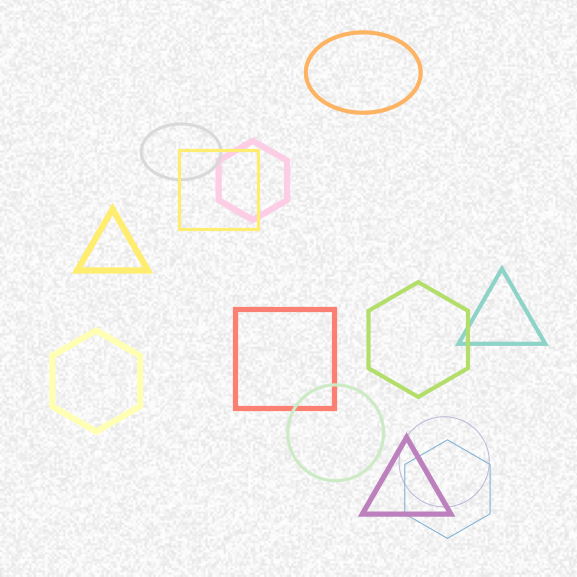[{"shape": "triangle", "thickness": 2, "radius": 0.43, "center": [0.869, 0.447]}, {"shape": "hexagon", "thickness": 3, "radius": 0.44, "center": [0.167, 0.339]}, {"shape": "circle", "thickness": 0.5, "radius": 0.39, "center": [0.769, 0.199]}, {"shape": "square", "thickness": 2.5, "radius": 0.43, "center": [0.493, 0.378]}, {"shape": "hexagon", "thickness": 0.5, "radius": 0.43, "center": [0.775, 0.152]}, {"shape": "oval", "thickness": 2, "radius": 0.5, "center": [0.629, 0.874]}, {"shape": "hexagon", "thickness": 2, "radius": 0.5, "center": [0.724, 0.411]}, {"shape": "hexagon", "thickness": 3, "radius": 0.34, "center": [0.438, 0.687]}, {"shape": "oval", "thickness": 1.5, "radius": 0.34, "center": [0.313, 0.736]}, {"shape": "triangle", "thickness": 2.5, "radius": 0.44, "center": [0.704, 0.153]}, {"shape": "circle", "thickness": 1.5, "radius": 0.41, "center": [0.581, 0.25]}, {"shape": "triangle", "thickness": 3, "radius": 0.35, "center": [0.195, 0.566]}, {"shape": "square", "thickness": 1.5, "radius": 0.34, "center": [0.379, 0.67]}]